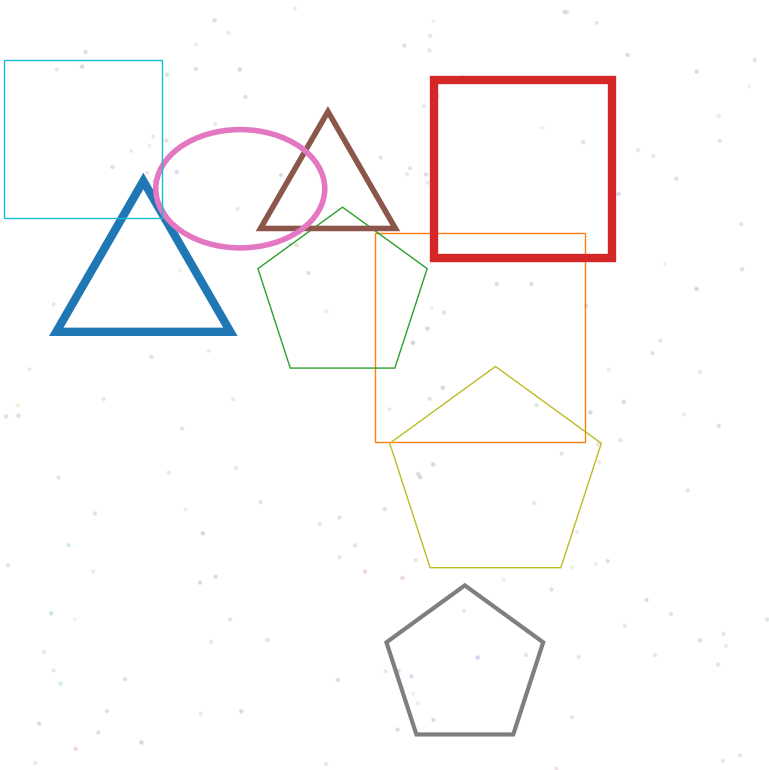[{"shape": "triangle", "thickness": 3, "radius": 0.65, "center": [0.186, 0.634]}, {"shape": "square", "thickness": 0.5, "radius": 0.68, "center": [0.623, 0.562]}, {"shape": "pentagon", "thickness": 0.5, "radius": 0.58, "center": [0.445, 0.615]}, {"shape": "square", "thickness": 3, "radius": 0.58, "center": [0.679, 0.781]}, {"shape": "triangle", "thickness": 2, "radius": 0.51, "center": [0.426, 0.754]}, {"shape": "oval", "thickness": 2, "radius": 0.55, "center": [0.312, 0.755]}, {"shape": "pentagon", "thickness": 1.5, "radius": 0.54, "center": [0.604, 0.133]}, {"shape": "pentagon", "thickness": 0.5, "radius": 0.72, "center": [0.644, 0.38]}, {"shape": "square", "thickness": 0.5, "radius": 0.51, "center": [0.108, 0.819]}]